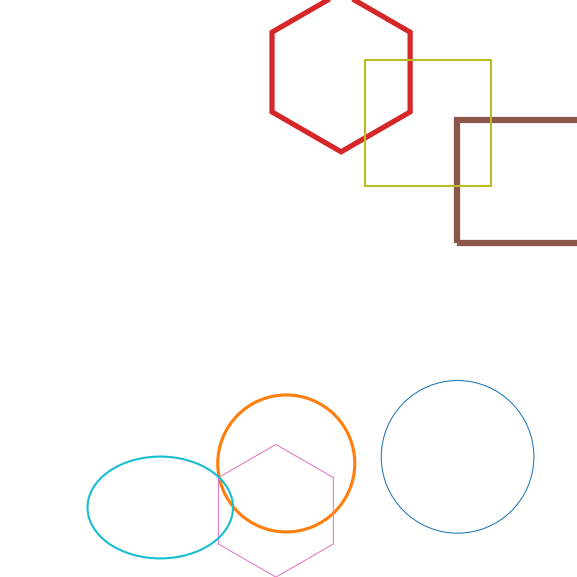[{"shape": "circle", "thickness": 0.5, "radius": 0.66, "center": [0.792, 0.208]}, {"shape": "circle", "thickness": 1.5, "radius": 0.59, "center": [0.496, 0.197]}, {"shape": "hexagon", "thickness": 2.5, "radius": 0.69, "center": [0.591, 0.874]}, {"shape": "square", "thickness": 3, "radius": 0.53, "center": [0.898, 0.685]}, {"shape": "hexagon", "thickness": 0.5, "radius": 0.57, "center": [0.478, 0.115]}, {"shape": "square", "thickness": 1, "radius": 0.55, "center": [0.741, 0.786]}, {"shape": "oval", "thickness": 1, "radius": 0.63, "center": [0.278, 0.12]}]